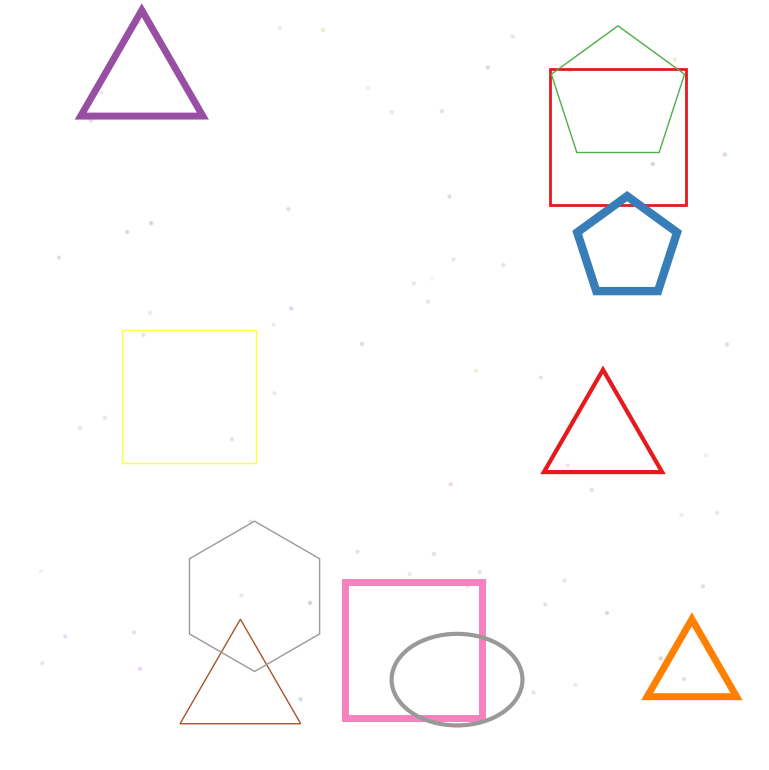[{"shape": "triangle", "thickness": 1.5, "radius": 0.44, "center": [0.783, 0.431]}, {"shape": "square", "thickness": 1, "radius": 0.44, "center": [0.803, 0.822]}, {"shape": "pentagon", "thickness": 3, "radius": 0.34, "center": [0.814, 0.677]}, {"shape": "pentagon", "thickness": 0.5, "radius": 0.45, "center": [0.803, 0.876]}, {"shape": "triangle", "thickness": 2.5, "radius": 0.46, "center": [0.184, 0.895]}, {"shape": "triangle", "thickness": 2.5, "radius": 0.34, "center": [0.899, 0.129]}, {"shape": "square", "thickness": 0.5, "radius": 0.43, "center": [0.245, 0.485]}, {"shape": "triangle", "thickness": 0.5, "radius": 0.45, "center": [0.312, 0.105]}, {"shape": "square", "thickness": 2.5, "radius": 0.44, "center": [0.537, 0.156]}, {"shape": "hexagon", "thickness": 0.5, "radius": 0.49, "center": [0.331, 0.226]}, {"shape": "oval", "thickness": 1.5, "radius": 0.42, "center": [0.594, 0.117]}]